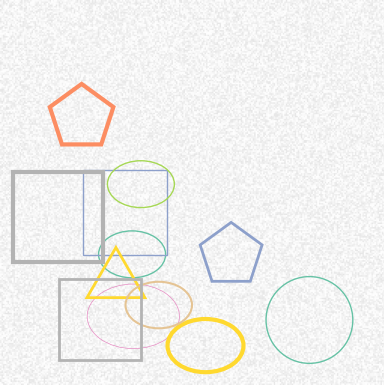[{"shape": "circle", "thickness": 1, "radius": 0.56, "center": [0.804, 0.169]}, {"shape": "oval", "thickness": 1, "radius": 0.44, "center": [0.343, 0.339]}, {"shape": "pentagon", "thickness": 3, "radius": 0.43, "center": [0.212, 0.695]}, {"shape": "square", "thickness": 1, "radius": 0.55, "center": [0.325, 0.448]}, {"shape": "pentagon", "thickness": 2, "radius": 0.42, "center": [0.6, 0.338]}, {"shape": "oval", "thickness": 0.5, "radius": 0.6, "center": [0.346, 0.178]}, {"shape": "oval", "thickness": 1, "radius": 0.43, "center": [0.366, 0.522]}, {"shape": "oval", "thickness": 3, "radius": 0.49, "center": [0.534, 0.102]}, {"shape": "triangle", "thickness": 2, "radius": 0.43, "center": [0.301, 0.27]}, {"shape": "oval", "thickness": 1.5, "radius": 0.43, "center": [0.412, 0.208]}, {"shape": "square", "thickness": 2, "radius": 0.53, "center": [0.26, 0.171]}, {"shape": "square", "thickness": 3, "radius": 0.59, "center": [0.151, 0.436]}]